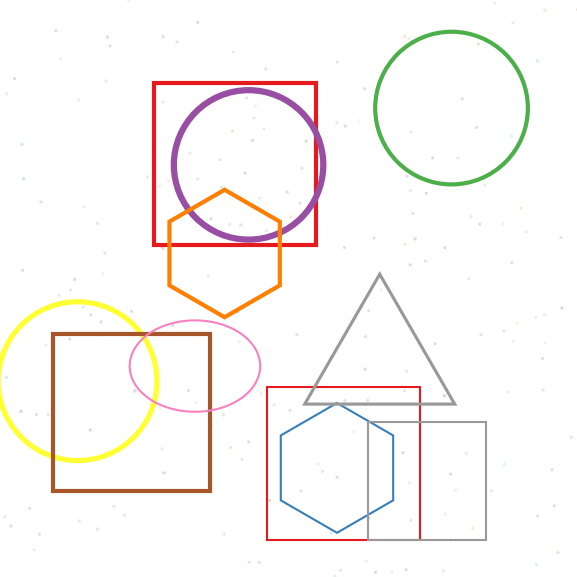[{"shape": "square", "thickness": 2, "radius": 0.7, "center": [0.407, 0.716]}, {"shape": "square", "thickness": 1, "radius": 0.66, "center": [0.595, 0.197]}, {"shape": "hexagon", "thickness": 1, "radius": 0.56, "center": [0.584, 0.189]}, {"shape": "circle", "thickness": 2, "radius": 0.66, "center": [0.782, 0.812]}, {"shape": "circle", "thickness": 3, "radius": 0.65, "center": [0.43, 0.714]}, {"shape": "hexagon", "thickness": 2, "radius": 0.55, "center": [0.389, 0.56]}, {"shape": "circle", "thickness": 2.5, "radius": 0.69, "center": [0.134, 0.339]}, {"shape": "square", "thickness": 2, "radius": 0.68, "center": [0.228, 0.284]}, {"shape": "oval", "thickness": 1, "radius": 0.57, "center": [0.338, 0.365]}, {"shape": "square", "thickness": 1, "radius": 0.51, "center": [0.74, 0.166]}, {"shape": "triangle", "thickness": 1.5, "radius": 0.75, "center": [0.658, 0.374]}]